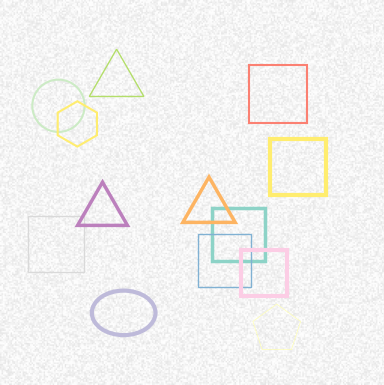[{"shape": "square", "thickness": 2.5, "radius": 0.34, "center": [0.62, 0.392]}, {"shape": "pentagon", "thickness": 0.5, "radius": 0.33, "center": [0.719, 0.145]}, {"shape": "oval", "thickness": 3, "radius": 0.41, "center": [0.321, 0.187]}, {"shape": "square", "thickness": 1.5, "radius": 0.38, "center": [0.721, 0.756]}, {"shape": "square", "thickness": 1, "radius": 0.35, "center": [0.583, 0.323]}, {"shape": "triangle", "thickness": 2.5, "radius": 0.39, "center": [0.543, 0.462]}, {"shape": "triangle", "thickness": 1, "radius": 0.41, "center": [0.303, 0.79]}, {"shape": "square", "thickness": 3, "radius": 0.3, "center": [0.686, 0.291]}, {"shape": "square", "thickness": 1, "radius": 0.36, "center": [0.145, 0.367]}, {"shape": "triangle", "thickness": 2.5, "radius": 0.37, "center": [0.266, 0.452]}, {"shape": "circle", "thickness": 1.5, "radius": 0.34, "center": [0.152, 0.725]}, {"shape": "hexagon", "thickness": 1.5, "radius": 0.29, "center": [0.201, 0.678]}, {"shape": "square", "thickness": 3, "radius": 0.36, "center": [0.774, 0.567]}]